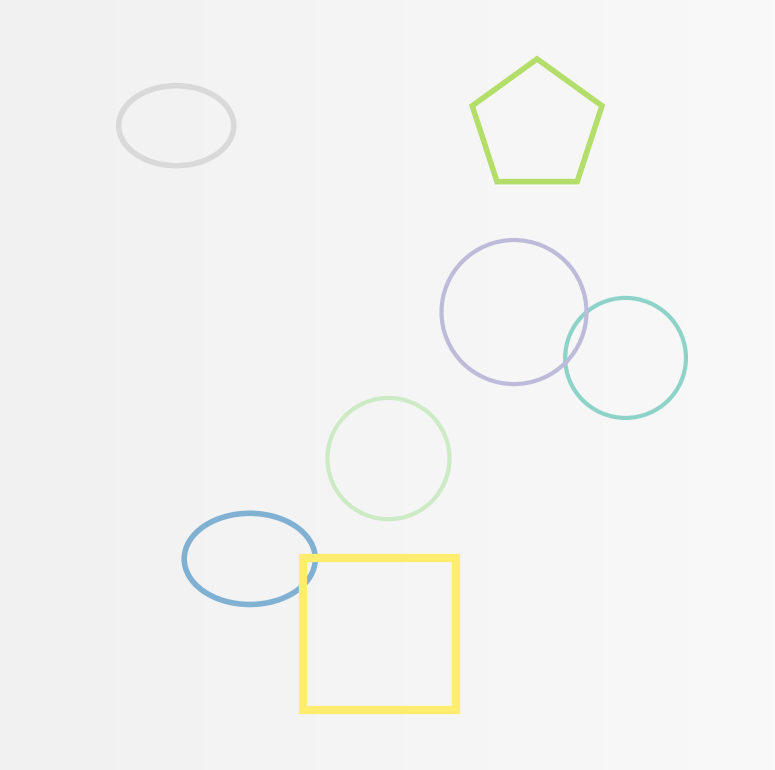[{"shape": "circle", "thickness": 1.5, "radius": 0.39, "center": [0.807, 0.535]}, {"shape": "circle", "thickness": 1.5, "radius": 0.47, "center": [0.663, 0.595]}, {"shape": "oval", "thickness": 2, "radius": 0.42, "center": [0.322, 0.274]}, {"shape": "pentagon", "thickness": 2, "radius": 0.44, "center": [0.693, 0.835]}, {"shape": "oval", "thickness": 2, "radius": 0.37, "center": [0.227, 0.837]}, {"shape": "circle", "thickness": 1.5, "radius": 0.39, "center": [0.501, 0.404]}, {"shape": "square", "thickness": 3, "radius": 0.49, "center": [0.49, 0.177]}]